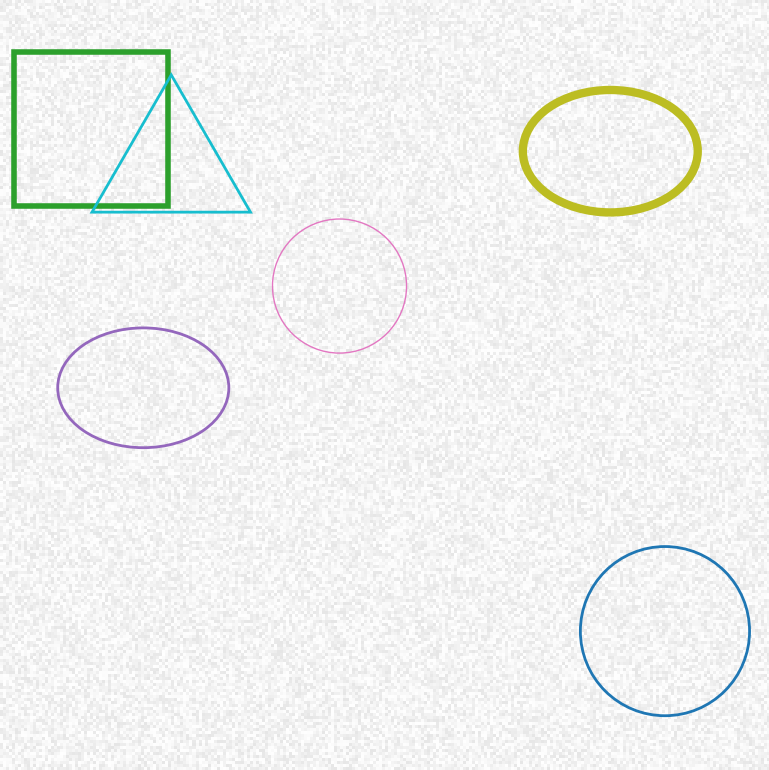[{"shape": "circle", "thickness": 1, "radius": 0.55, "center": [0.864, 0.18]}, {"shape": "square", "thickness": 2, "radius": 0.5, "center": [0.118, 0.833]}, {"shape": "oval", "thickness": 1, "radius": 0.56, "center": [0.186, 0.496]}, {"shape": "circle", "thickness": 0.5, "radius": 0.44, "center": [0.441, 0.629]}, {"shape": "oval", "thickness": 3, "radius": 0.57, "center": [0.793, 0.804]}, {"shape": "triangle", "thickness": 1, "radius": 0.59, "center": [0.222, 0.784]}]